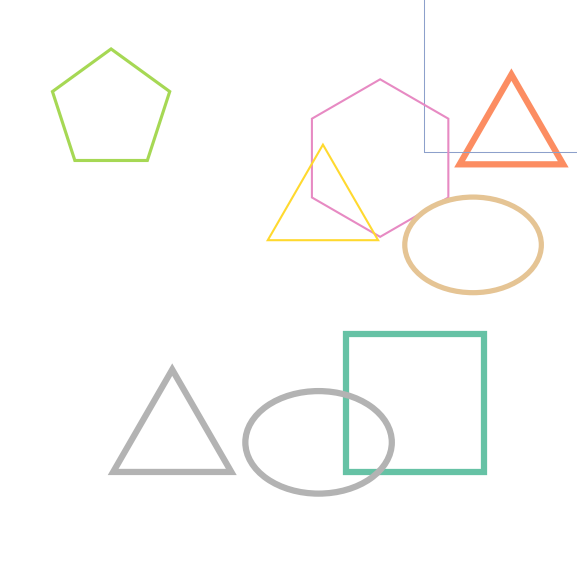[{"shape": "square", "thickness": 3, "radius": 0.6, "center": [0.718, 0.302]}, {"shape": "triangle", "thickness": 3, "radius": 0.52, "center": [0.886, 0.766]}, {"shape": "square", "thickness": 0.5, "radius": 0.73, "center": [0.88, 0.882]}, {"shape": "hexagon", "thickness": 1, "radius": 0.68, "center": [0.658, 0.725]}, {"shape": "pentagon", "thickness": 1.5, "radius": 0.53, "center": [0.192, 0.808]}, {"shape": "triangle", "thickness": 1, "radius": 0.55, "center": [0.559, 0.638]}, {"shape": "oval", "thickness": 2.5, "radius": 0.59, "center": [0.819, 0.575]}, {"shape": "triangle", "thickness": 3, "radius": 0.59, "center": [0.298, 0.241]}, {"shape": "oval", "thickness": 3, "radius": 0.63, "center": [0.552, 0.233]}]